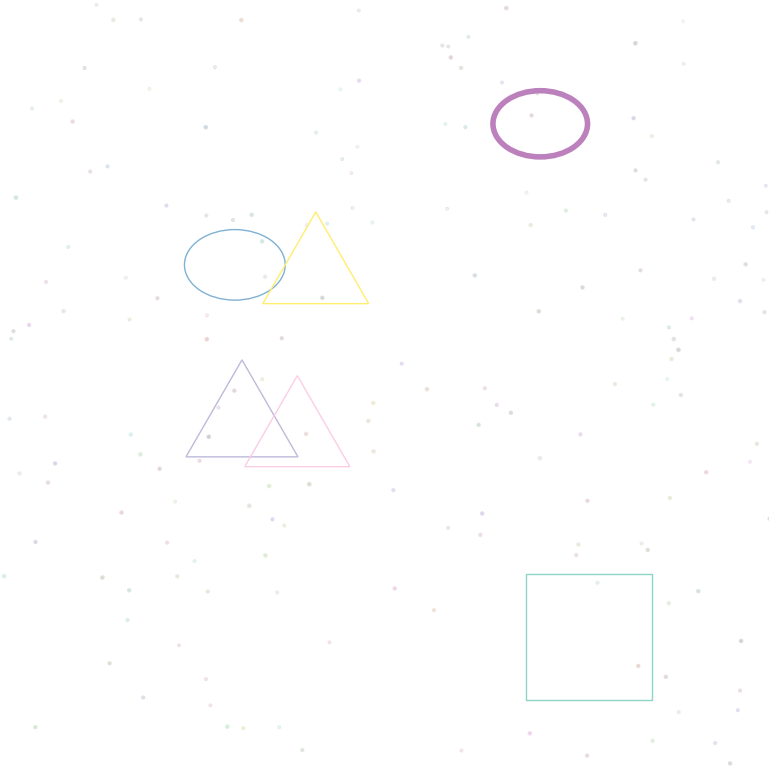[{"shape": "square", "thickness": 0.5, "radius": 0.41, "center": [0.765, 0.173]}, {"shape": "triangle", "thickness": 0.5, "radius": 0.42, "center": [0.314, 0.449]}, {"shape": "oval", "thickness": 0.5, "radius": 0.33, "center": [0.305, 0.656]}, {"shape": "triangle", "thickness": 0.5, "radius": 0.39, "center": [0.386, 0.433]}, {"shape": "oval", "thickness": 2, "radius": 0.31, "center": [0.702, 0.839]}, {"shape": "triangle", "thickness": 0.5, "radius": 0.4, "center": [0.41, 0.645]}]